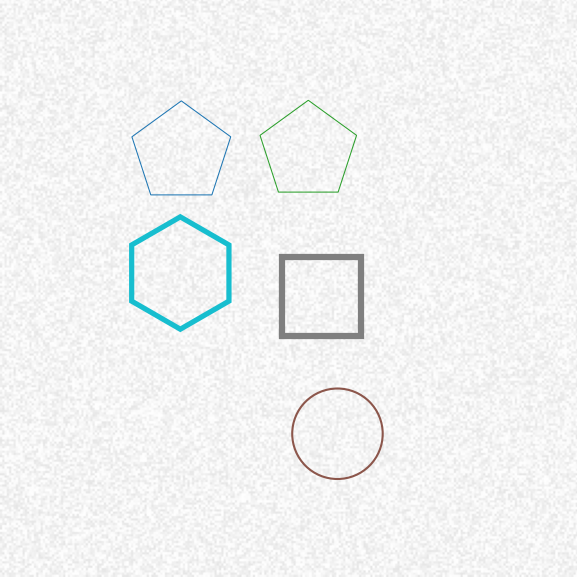[{"shape": "pentagon", "thickness": 0.5, "radius": 0.45, "center": [0.314, 0.734]}, {"shape": "pentagon", "thickness": 0.5, "radius": 0.44, "center": [0.534, 0.738]}, {"shape": "circle", "thickness": 1, "radius": 0.39, "center": [0.584, 0.248]}, {"shape": "square", "thickness": 3, "radius": 0.34, "center": [0.557, 0.486]}, {"shape": "hexagon", "thickness": 2.5, "radius": 0.49, "center": [0.312, 0.526]}]